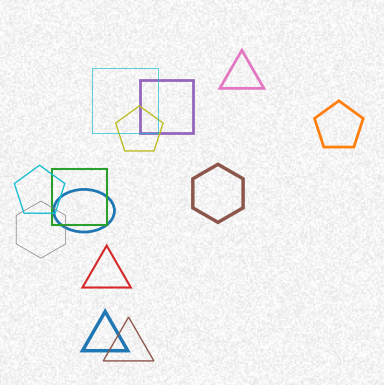[{"shape": "oval", "thickness": 2, "radius": 0.4, "center": [0.218, 0.453]}, {"shape": "triangle", "thickness": 2.5, "radius": 0.34, "center": [0.273, 0.123]}, {"shape": "pentagon", "thickness": 2, "radius": 0.33, "center": [0.88, 0.672]}, {"shape": "square", "thickness": 1.5, "radius": 0.36, "center": [0.206, 0.488]}, {"shape": "triangle", "thickness": 1.5, "radius": 0.36, "center": [0.277, 0.289]}, {"shape": "square", "thickness": 2, "radius": 0.34, "center": [0.433, 0.724]}, {"shape": "hexagon", "thickness": 2.5, "radius": 0.38, "center": [0.566, 0.498]}, {"shape": "triangle", "thickness": 1, "radius": 0.38, "center": [0.334, 0.101]}, {"shape": "triangle", "thickness": 2, "radius": 0.33, "center": [0.628, 0.804]}, {"shape": "hexagon", "thickness": 0.5, "radius": 0.37, "center": [0.106, 0.404]}, {"shape": "pentagon", "thickness": 1, "radius": 0.32, "center": [0.362, 0.66]}, {"shape": "pentagon", "thickness": 1, "radius": 0.34, "center": [0.103, 0.502]}, {"shape": "square", "thickness": 0.5, "radius": 0.42, "center": [0.325, 0.739]}]